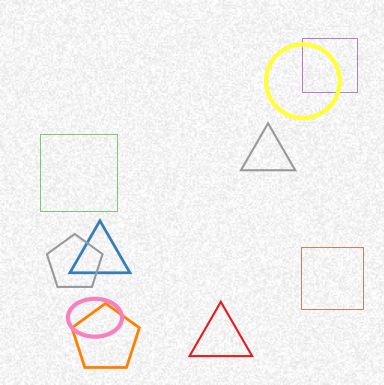[{"shape": "triangle", "thickness": 1.5, "radius": 0.47, "center": [0.574, 0.122]}, {"shape": "triangle", "thickness": 2, "radius": 0.45, "center": [0.26, 0.337]}, {"shape": "square", "thickness": 0.5, "radius": 0.5, "center": [0.203, 0.552]}, {"shape": "square", "thickness": 0.5, "radius": 0.35, "center": [0.856, 0.832]}, {"shape": "pentagon", "thickness": 2, "radius": 0.46, "center": [0.274, 0.12]}, {"shape": "circle", "thickness": 3, "radius": 0.48, "center": [0.787, 0.789]}, {"shape": "square", "thickness": 0.5, "radius": 0.4, "center": [0.862, 0.278]}, {"shape": "oval", "thickness": 3, "radius": 0.35, "center": [0.247, 0.175]}, {"shape": "pentagon", "thickness": 1.5, "radius": 0.38, "center": [0.194, 0.316]}, {"shape": "triangle", "thickness": 1.5, "radius": 0.41, "center": [0.696, 0.598]}]